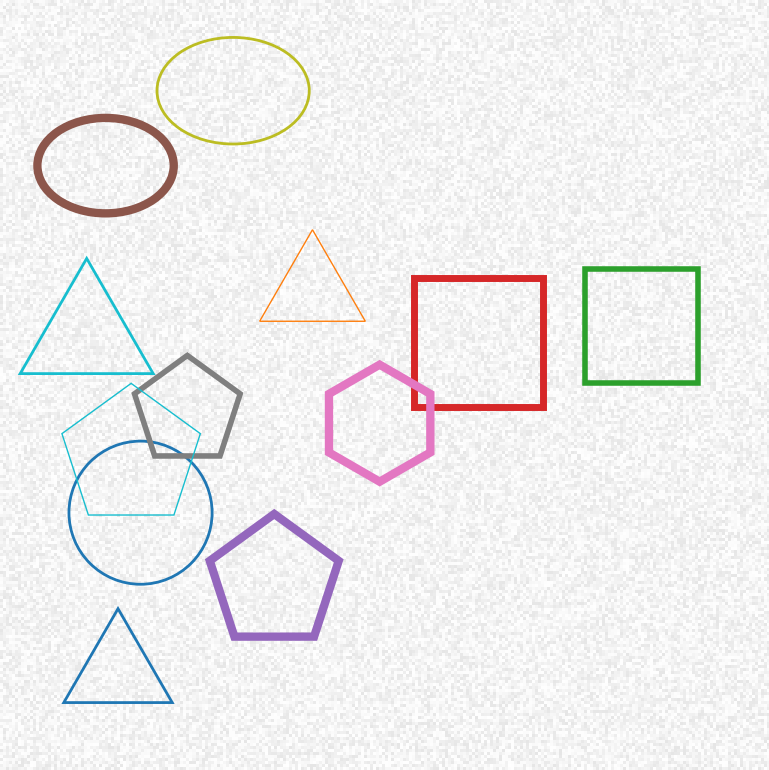[{"shape": "triangle", "thickness": 1, "radius": 0.41, "center": [0.153, 0.128]}, {"shape": "circle", "thickness": 1, "radius": 0.46, "center": [0.183, 0.334]}, {"shape": "triangle", "thickness": 0.5, "radius": 0.4, "center": [0.406, 0.622]}, {"shape": "square", "thickness": 2, "radius": 0.37, "center": [0.833, 0.577]}, {"shape": "square", "thickness": 2.5, "radius": 0.42, "center": [0.621, 0.555]}, {"shape": "pentagon", "thickness": 3, "radius": 0.44, "center": [0.356, 0.244]}, {"shape": "oval", "thickness": 3, "radius": 0.44, "center": [0.137, 0.785]}, {"shape": "hexagon", "thickness": 3, "radius": 0.38, "center": [0.493, 0.45]}, {"shape": "pentagon", "thickness": 2, "radius": 0.36, "center": [0.243, 0.466]}, {"shape": "oval", "thickness": 1, "radius": 0.49, "center": [0.303, 0.882]}, {"shape": "triangle", "thickness": 1, "radius": 0.5, "center": [0.113, 0.565]}, {"shape": "pentagon", "thickness": 0.5, "radius": 0.47, "center": [0.17, 0.408]}]